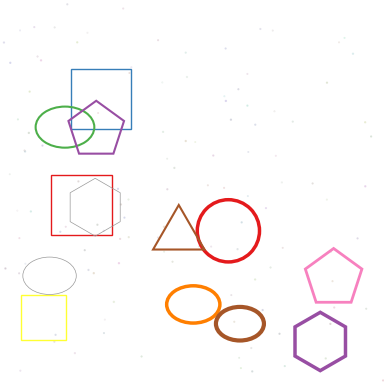[{"shape": "circle", "thickness": 2.5, "radius": 0.4, "center": [0.593, 0.4]}, {"shape": "square", "thickness": 1, "radius": 0.39, "center": [0.212, 0.467]}, {"shape": "square", "thickness": 1, "radius": 0.39, "center": [0.263, 0.742]}, {"shape": "oval", "thickness": 1.5, "radius": 0.38, "center": [0.169, 0.67]}, {"shape": "pentagon", "thickness": 1.5, "radius": 0.38, "center": [0.25, 0.662]}, {"shape": "hexagon", "thickness": 2.5, "radius": 0.38, "center": [0.832, 0.113]}, {"shape": "oval", "thickness": 2.5, "radius": 0.35, "center": [0.502, 0.209]}, {"shape": "square", "thickness": 1, "radius": 0.29, "center": [0.112, 0.176]}, {"shape": "triangle", "thickness": 1.5, "radius": 0.39, "center": [0.464, 0.39]}, {"shape": "oval", "thickness": 3, "radius": 0.31, "center": [0.623, 0.159]}, {"shape": "pentagon", "thickness": 2, "radius": 0.39, "center": [0.867, 0.277]}, {"shape": "hexagon", "thickness": 0.5, "radius": 0.38, "center": [0.247, 0.462]}, {"shape": "oval", "thickness": 0.5, "radius": 0.35, "center": [0.129, 0.284]}]